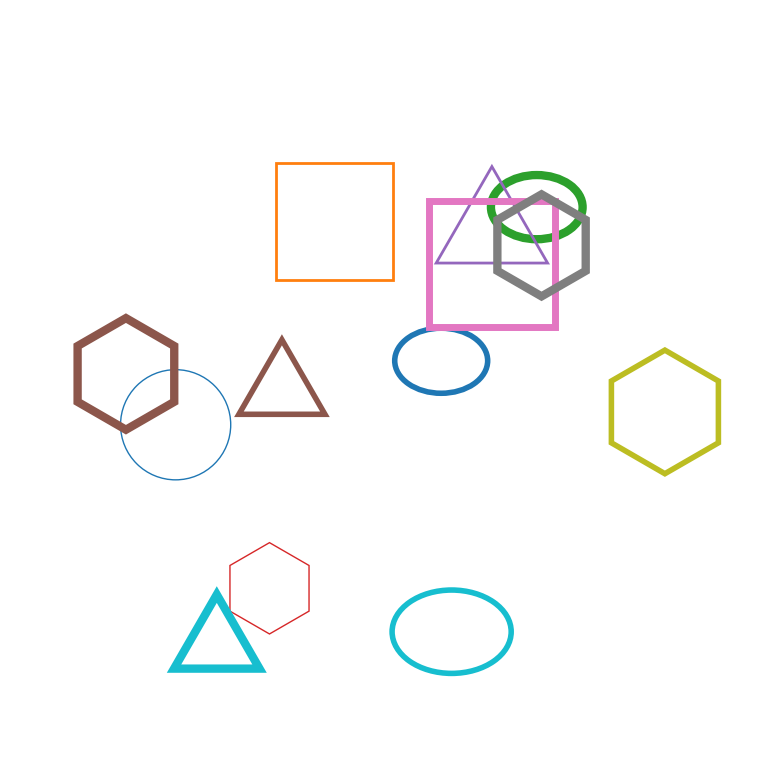[{"shape": "circle", "thickness": 0.5, "radius": 0.36, "center": [0.228, 0.448]}, {"shape": "oval", "thickness": 2, "radius": 0.3, "center": [0.573, 0.532]}, {"shape": "square", "thickness": 1, "radius": 0.38, "center": [0.434, 0.713]}, {"shape": "oval", "thickness": 3, "radius": 0.3, "center": [0.697, 0.731]}, {"shape": "hexagon", "thickness": 0.5, "radius": 0.3, "center": [0.35, 0.236]}, {"shape": "triangle", "thickness": 1, "radius": 0.42, "center": [0.639, 0.7]}, {"shape": "triangle", "thickness": 2, "radius": 0.32, "center": [0.366, 0.494]}, {"shape": "hexagon", "thickness": 3, "radius": 0.36, "center": [0.164, 0.514]}, {"shape": "square", "thickness": 2.5, "radius": 0.41, "center": [0.639, 0.657]}, {"shape": "hexagon", "thickness": 3, "radius": 0.33, "center": [0.703, 0.681]}, {"shape": "hexagon", "thickness": 2, "radius": 0.4, "center": [0.864, 0.465]}, {"shape": "oval", "thickness": 2, "radius": 0.39, "center": [0.587, 0.18]}, {"shape": "triangle", "thickness": 3, "radius": 0.32, "center": [0.282, 0.164]}]